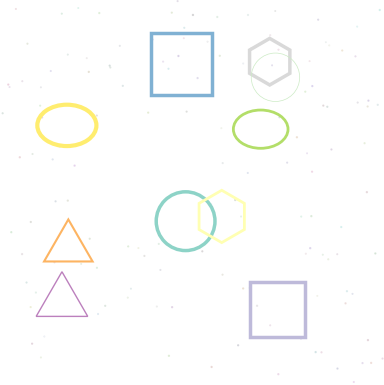[{"shape": "circle", "thickness": 2.5, "radius": 0.38, "center": [0.482, 0.425]}, {"shape": "hexagon", "thickness": 2, "radius": 0.34, "center": [0.576, 0.438]}, {"shape": "square", "thickness": 2.5, "radius": 0.36, "center": [0.72, 0.197]}, {"shape": "square", "thickness": 2.5, "radius": 0.4, "center": [0.471, 0.834]}, {"shape": "triangle", "thickness": 1.5, "radius": 0.36, "center": [0.177, 0.357]}, {"shape": "oval", "thickness": 2, "radius": 0.35, "center": [0.677, 0.664]}, {"shape": "hexagon", "thickness": 2.5, "radius": 0.3, "center": [0.701, 0.84]}, {"shape": "triangle", "thickness": 1, "radius": 0.39, "center": [0.161, 0.217]}, {"shape": "circle", "thickness": 0.5, "radius": 0.31, "center": [0.715, 0.799]}, {"shape": "oval", "thickness": 3, "radius": 0.38, "center": [0.174, 0.674]}]